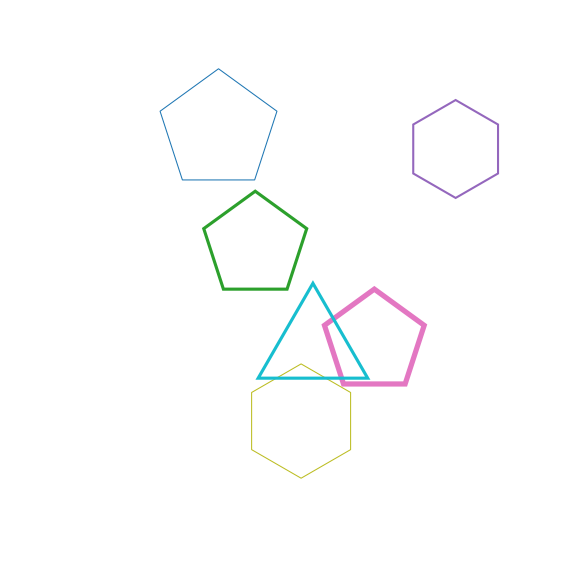[{"shape": "pentagon", "thickness": 0.5, "radius": 0.53, "center": [0.378, 0.774]}, {"shape": "pentagon", "thickness": 1.5, "radius": 0.47, "center": [0.442, 0.574]}, {"shape": "hexagon", "thickness": 1, "radius": 0.42, "center": [0.789, 0.741]}, {"shape": "pentagon", "thickness": 2.5, "radius": 0.45, "center": [0.648, 0.408]}, {"shape": "hexagon", "thickness": 0.5, "radius": 0.49, "center": [0.521, 0.27]}, {"shape": "triangle", "thickness": 1.5, "radius": 0.55, "center": [0.542, 0.399]}]